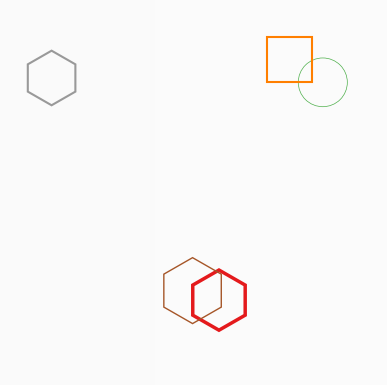[{"shape": "hexagon", "thickness": 2.5, "radius": 0.39, "center": [0.565, 0.22]}, {"shape": "circle", "thickness": 0.5, "radius": 0.32, "center": [0.833, 0.786]}, {"shape": "square", "thickness": 1.5, "radius": 0.3, "center": [0.747, 0.845]}, {"shape": "hexagon", "thickness": 1, "radius": 0.43, "center": [0.497, 0.245]}, {"shape": "hexagon", "thickness": 1.5, "radius": 0.35, "center": [0.133, 0.797]}]